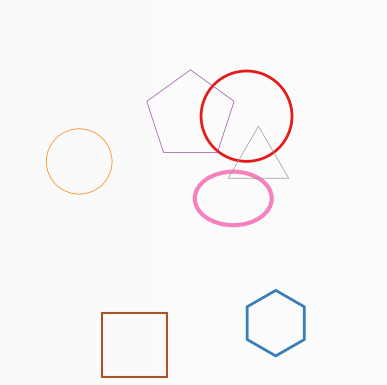[{"shape": "circle", "thickness": 2, "radius": 0.59, "center": [0.636, 0.698]}, {"shape": "hexagon", "thickness": 2, "radius": 0.43, "center": [0.712, 0.161]}, {"shape": "pentagon", "thickness": 0.5, "radius": 0.59, "center": [0.492, 0.7]}, {"shape": "circle", "thickness": 0.5, "radius": 0.42, "center": [0.204, 0.581]}, {"shape": "square", "thickness": 1.5, "radius": 0.42, "center": [0.348, 0.104]}, {"shape": "oval", "thickness": 3, "radius": 0.5, "center": [0.602, 0.485]}, {"shape": "triangle", "thickness": 0.5, "radius": 0.45, "center": [0.667, 0.582]}]